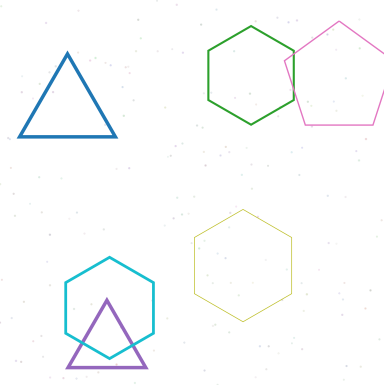[{"shape": "triangle", "thickness": 2.5, "radius": 0.72, "center": [0.175, 0.716]}, {"shape": "hexagon", "thickness": 1.5, "radius": 0.64, "center": [0.652, 0.804]}, {"shape": "triangle", "thickness": 2.5, "radius": 0.58, "center": [0.278, 0.103]}, {"shape": "pentagon", "thickness": 1, "radius": 0.75, "center": [0.881, 0.796]}, {"shape": "hexagon", "thickness": 0.5, "radius": 0.73, "center": [0.631, 0.31]}, {"shape": "hexagon", "thickness": 2, "radius": 0.66, "center": [0.285, 0.2]}]